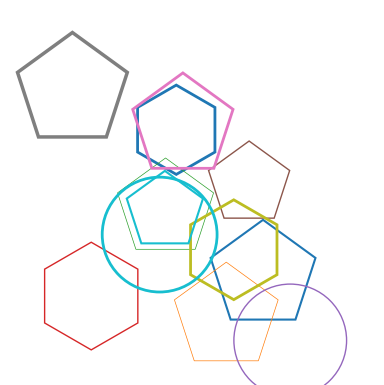[{"shape": "pentagon", "thickness": 1.5, "radius": 0.72, "center": [0.683, 0.286]}, {"shape": "hexagon", "thickness": 2, "radius": 0.58, "center": [0.458, 0.663]}, {"shape": "pentagon", "thickness": 0.5, "radius": 0.71, "center": [0.588, 0.177]}, {"shape": "pentagon", "thickness": 0.5, "radius": 0.66, "center": [0.43, 0.459]}, {"shape": "hexagon", "thickness": 1, "radius": 0.7, "center": [0.237, 0.231]}, {"shape": "circle", "thickness": 1, "radius": 0.73, "center": [0.754, 0.116]}, {"shape": "pentagon", "thickness": 1, "radius": 0.55, "center": [0.647, 0.523]}, {"shape": "pentagon", "thickness": 2, "radius": 0.68, "center": [0.475, 0.674]}, {"shape": "pentagon", "thickness": 2.5, "radius": 0.75, "center": [0.188, 0.766]}, {"shape": "hexagon", "thickness": 2, "radius": 0.65, "center": [0.607, 0.351]}, {"shape": "circle", "thickness": 2, "radius": 0.75, "center": [0.415, 0.391]}, {"shape": "pentagon", "thickness": 1.5, "radius": 0.52, "center": [0.428, 0.452]}]